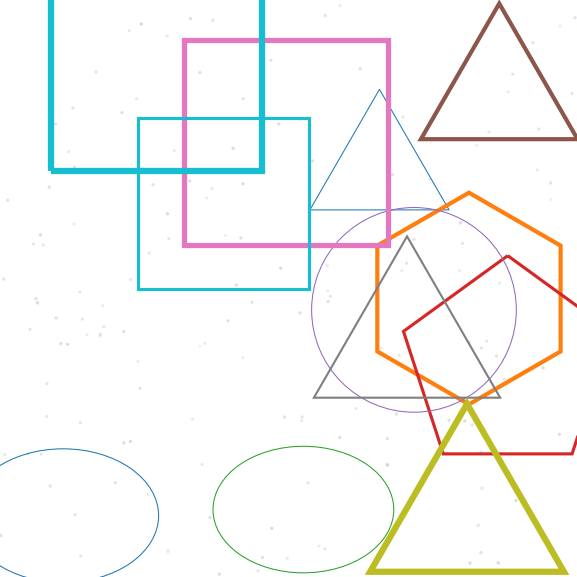[{"shape": "triangle", "thickness": 0.5, "radius": 0.7, "center": [0.657, 0.705]}, {"shape": "oval", "thickness": 0.5, "radius": 0.83, "center": [0.109, 0.106]}, {"shape": "hexagon", "thickness": 2, "radius": 0.92, "center": [0.812, 0.482]}, {"shape": "oval", "thickness": 0.5, "radius": 0.78, "center": [0.525, 0.117]}, {"shape": "pentagon", "thickness": 1.5, "radius": 0.95, "center": [0.879, 0.367]}, {"shape": "circle", "thickness": 0.5, "radius": 0.89, "center": [0.717, 0.463]}, {"shape": "triangle", "thickness": 2, "radius": 0.78, "center": [0.864, 0.836]}, {"shape": "square", "thickness": 2.5, "radius": 0.89, "center": [0.495, 0.752]}, {"shape": "triangle", "thickness": 1, "radius": 0.93, "center": [0.705, 0.404]}, {"shape": "triangle", "thickness": 3, "radius": 0.97, "center": [0.809, 0.106]}, {"shape": "square", "thickness": 3, "radius": 0.91, "center": [0.271, 0.885]}, {"shape": "square", "thickness": 1.5, "radius": 0.74, "center": [0.387, 0.647]}]